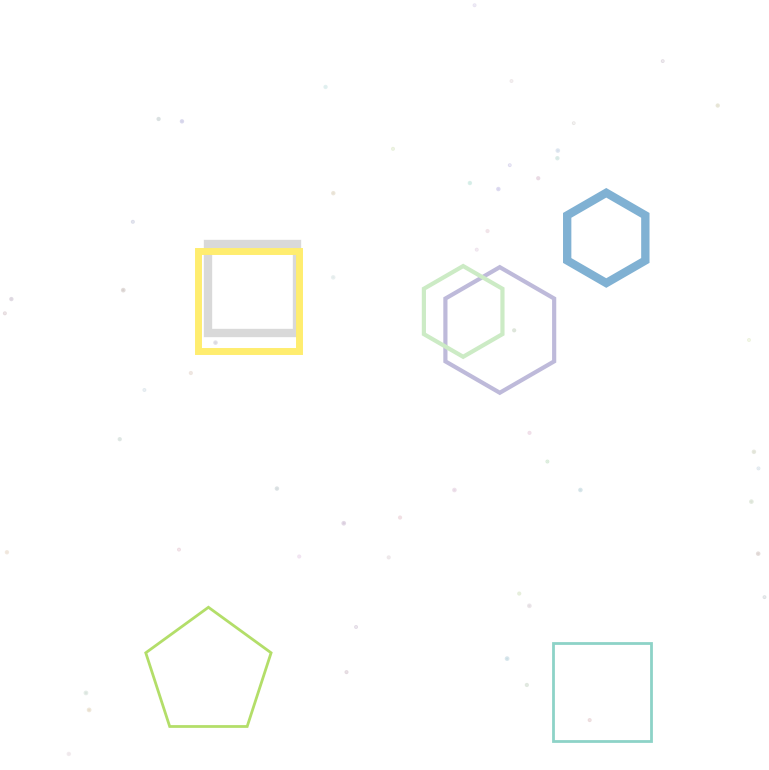[{"shape": "square", "thickness": 1, "radius": 0.32, "center": [0.782, 0.101]}, {"shape": "hexagon", "thickness": 1.5, "radius": 0.41, "center": [0.649, 0.571]}, {"shape": "hexagon", "thickness": 3, "radius": 0.29, "center": [0.787, 0.691]}, {"shape": "pentagon", "thickness": 1, "radius": 0.43, "center": [0.271, 0.126]}, {"shape": "square", "thickness": 3, "radius": 0.29, "center": [0.328, 0.626]}, {"shape": "hexagon", "thickness": 1.5, "radius": 0.29, "center": [0.602, 0.596]}, {"shape": "square", "thickness": 2.5, "radius": 0.33, "center": [0.323, 0.609]}]